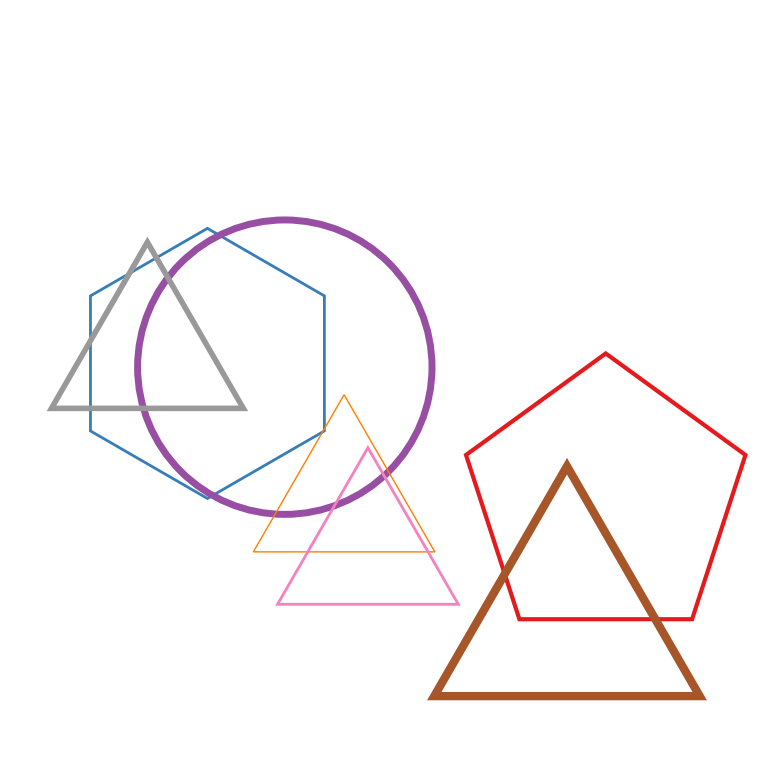[{"shape": "pentagon", "thickness": 1.5, "radius": 0.95, "center": [0.787, 0.35]}, {"shape": "hexagon", "thickness": 1, "radius": 0.88, "center": [0.269, 0.528]}, {"shape": "circle", "thickness": 2.5, "radius": 0.96, "center": [0.37, 0.523]}, {"shape": "triangle", "thickness": 0.5, "radius": 0.68, "center": [0.447, 0.351]}, {"shape": "triangle", "thickness": 3, "radius": 1.0, "center": [0.736, 0.195]}, {"shape": "triangle", "thickness": 1, "radius": 0.68, "center": [0.478, 0.283]}, {"shape": "triangle", "thickness": 2, "radius": 0.72, "center": [0.191, 0.542]}]